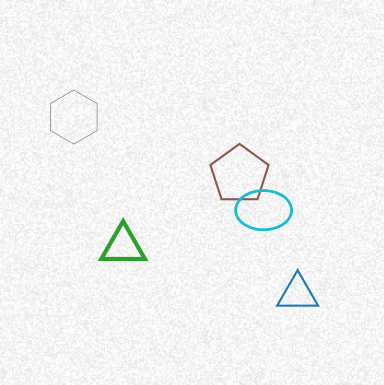[{"shape": "triangle", "thickness": 1.5, "radius": 0.31, "center": [0.773, 0.237]}, {"shape": "triangle", "thickness": 3, "radius": 0.33, "center": [0.32, 0.36]}, {"shape": "pentagon", "thickness": 1.5, "radius": 0.4, "center": [0.622, 0.547]}, {"shape": "hexagon", "thickness": 0.5, "radius": 0.35, "center": [0.192, 0.696]}, {"shape": "oval", "thickness": 2, "radius": 0.36, "center": [0.685, 0.454]}]